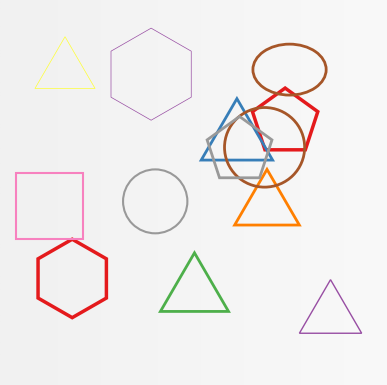[{"shape": "pentagon", "thickness": 2.5, "radius": 0.44, "center": [0.736, 0.683]}, {"shape": "hexagon", "thickness": 2.5, "radius": 0.51, "center": [0.186, 0.277]}, {"shape": "triangle", "thickness": 2, "radius": 0.53, "center": [0.611, 0.637]}, {"shape": "triangle", "thickness": 2, "radius": 0.51, "center": [0.502, 0.242]}, {"shape": "triangle", "thickness": 1, "radius": 0.46, "center": [0.853, 0.181]}, {"shape": "hexagon", "thickness": 0.5, "radius": 0.6, "center": [0.39, 0.807]}, {"shape": "triangle", "thickness": 2, "radius": 0.48, "center": [0.689, 0.464]}, {"shape": "triangle", "thickness": 0.5, "radius": 0.45, "center": [0.168, 0.815]}, {"shape": "oval", "thickness": 2, "radius": 0.47, "center": [0.747, 0.819]}, {"shape": "circle", "thickness": 2, "radius": 0.52, "center": [0.683, 0.617]}, {"shape": "square", "thickness": 1.5, "radius": 0.43, "center": [0.127, 0.465]}, {"shape": "pentagon", "thickness": 2, "radius": 0.44, "center": [0.618, 0.609]}, {"shape": "circle", "thickness": 1.5, "radius": 0.42, "center": [0.401, 0.477]}]